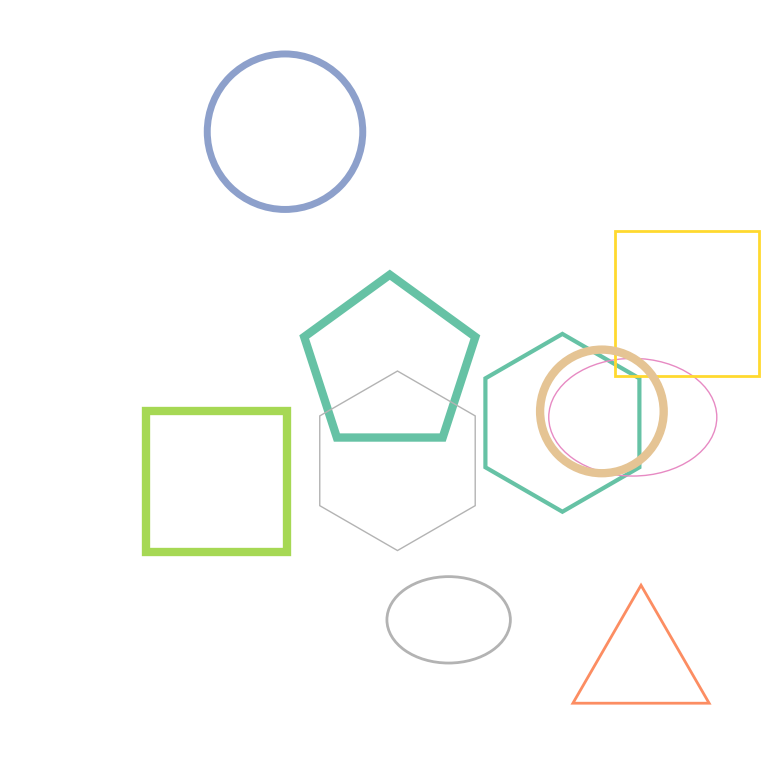[{"shape": "hexagon", "thickness": 1.5, "radius": 0.58, "center": [0.73, 0.451]}, {"shape": "pentagon", "thickness": 3, "radius": 0.58, "center": [0.506, 0.526]}, {"shape": "triangle", "thickness": 1, "radius": 0.51, "center": [0.833, 0.138]}, {"shape": "circle", "thickness": 2.5, "radius": 0.5, "center": [0.37, 0.829]}, {"shape": "oval", "thickness": 0.5, "radius": 0.55, "center": [0.822, 0.458]}, {"shape": "square", "thickness": 3, "radius": 0.46, "center": [0.281, 0.375]}, {"shape": "square", "thickness": 1, "radius": 0.47, "center": [0.892, 0.606]}, {"shape": "circle", "thickness": 3, "radius": 0.4, "center": [0.782, 0.466]}, {"shape": "oval", "thickness": 1, "radius": 0.4, "center": [0.583, 0.195]}, {"shape": "hexagon", "thickness": 0.5, "radius": 0.58, "center": [0.516, 0.402]}]